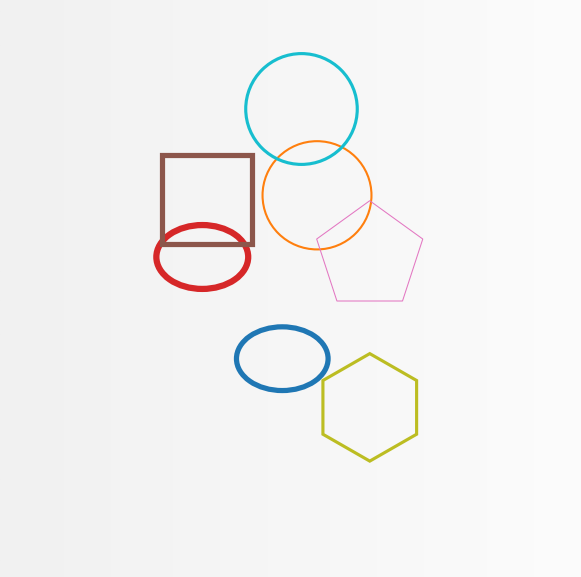[{"shape": "oval", "thickness": 2.5, "radius": 0.39, "center": [0.486, 0.378]}, {"shape": "circle", "thickness": 1, "radius": 0.47, "center": [0.545, 0.661]}, {"shape": "oval", "thickness": 3, "radius": 0.4, "center": [0.348, 0.554]}, {"shape": "square", "thickness": 2.5, "radius": 0.39, "center": [0.356, 0.654]}, {"shape": "pentagon", "thickness": 0.5, "radius": 0.48, "center": [0.636, 0.556]}, {"shape": "hexagon", "thickness": 1.5, "radius": 0.47, "center": [0.636, 0.294]}, {"shape": "circle", "thickness": 1.5, "radius": 0.48, "center": [0.519, 0.81]}]